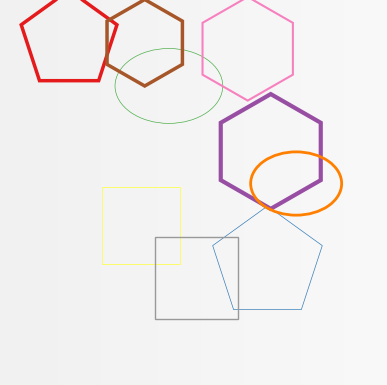[{"shape": "pentagon", "thickness": 2.5, "radius": 0.65, "center": [0.178, 0.896]}, {"shape": "pentagon", "thickness": 0.5, "radius": 0.74, "center": [0.69, 0.316]}, {"shape": "oval", "thickness": 0.5, "radius": 0.69, "center": [0.436, 0.777]}, {"shape": "hexagon", "thickness": 3, "radius": 0.75, "center": [0.699, 0.607]}, {"shape": "oval", "thickness": 2, "radius": 0.59, "center": [0.764, 0.523]}, {"shape": "square", "thickness": 0.5, "radius": 0.5, "center": [0.363, 0.415]}, {"shape": "hexagon", "thickness": 2.5, "radius": 0.56, "center": [0.373, 0.889]}, {"shape": "hexagon", "thickness": 1.5, "radius": 0.67, "center": [0.639, 0.873]}, {"shape": "square", "thickness": 1, "radius": 0.54, "center": [0.507, 0.278]}]